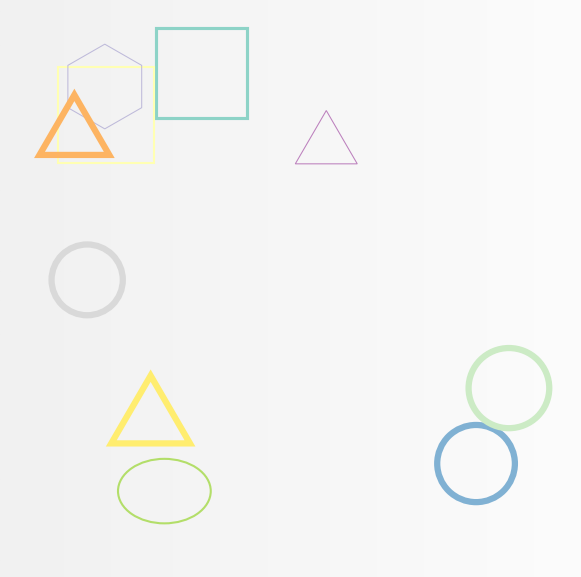[{"shape": "square", "thickness": 1.5, "radius": 0.39, "center": [0.347, 0.872]}, {"shape": "square", "thickness": 1, "radius": 0.41, "center": [0.182, 0.8]}, {"shape": "hexagon", "thickness": 0.5, "radius": 0.37, "center": [0.18, 0.849]}, {"shape": "circle", "thickness": 3, "radius": 0.33, "center": [0.819, 0.196]}, {"shape": "triangle", "thickness": 3, "radius": 0.35, "center": [0.128, 0.766]}, {"shape": "oval", "thickness": 1, "radius": 0.4, "center": [0.283, 0.149]}, {"shape": "circle", "thickness": 3, "radius": 0.31, "center": [0.15, 0.515]}, {"shape": "triangle", "thickness": 0.5, "radius": 0.31, "center": [0.561, 0.746]}, {"shape": "circle", "thickness": 3, "radius": 0.35, "center": [0.876, 0.327]}, {"shape": "triangle", "thickness": 3, "radius": 0.39, "center": [0.259, 0.27]}]